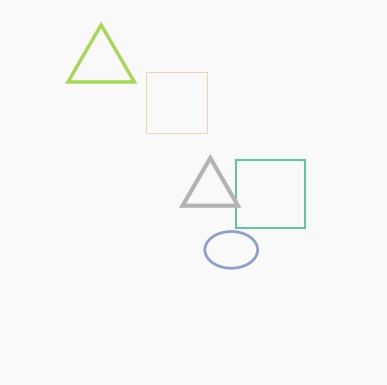[{"shape": "square", "thickness": 1.5, "radius": 0.44, "center": [0.698, 0.497]}, {"shape": "oval", "thickness": 2, "radius": 0.34, "center": [0.597, 0.351]}, {"shape": "triangle", "thickness": 2.5, "radius": 0.49, "center": [0.261, 0.837]}, {"shape": "square", "thickness": 0.5, "radius": 0.39, "center": [0.456, 0.734]}, {"shape": "triangle", "thickness": 3, "radius": 0.41, "center": [0.543, 0.507]}]